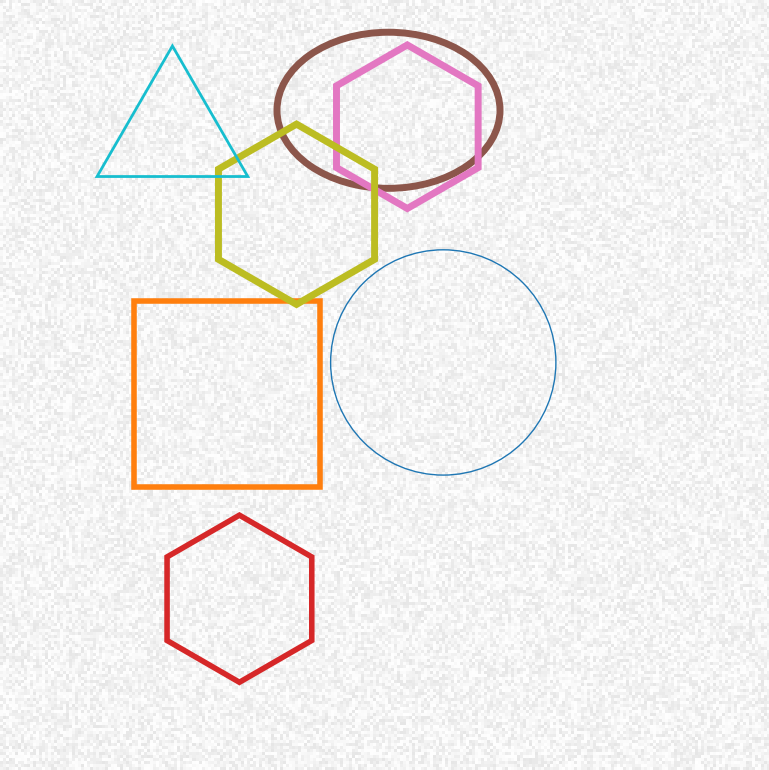[{"shape": "circle", "thickness": 0.5, "radius": 0.73, "center": [0.576, 0.529]}, {"shape": "square", "thickness": 2, "radius": 0.6, "center": [0.295, 0.488]}, {"shape": "hexagon", "thickness": 2, "radius": 0.54, "center": [0.311, 0.222]}, {"shape": "oval", "thickness": 2.5, "radius": 0.72, "center": [0.505, 0.857]}, {"shape": "hexagon", "thickness": 2.5, "radius": 0.53, "center": [0.529, 0.835]}, {"shape": "hexagon", "thickness": 2.5, "radius": 0.59, "center": [0.385, 0.722]}, {"shape": "triangle", "thickness": 1, "radius": 0.57, "center": [0.224, 0.827]}]